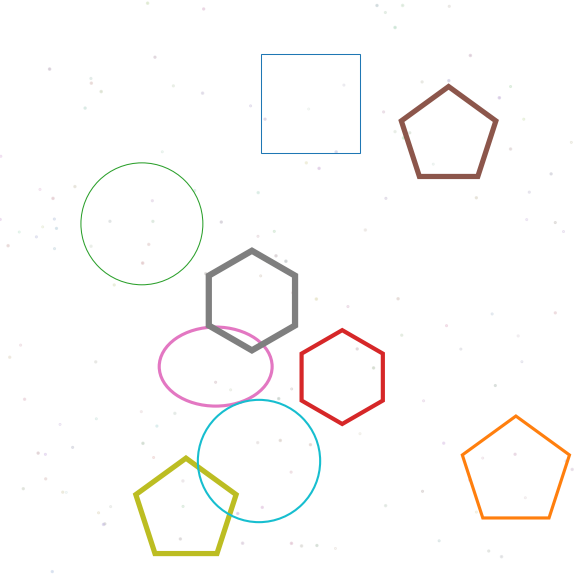[{"shape": "square", "thickness": 0.5, "radius": 0.43, "center": [0.537, 0.82]}, {"shape": "pentagon", "thickness": 1.5, "radius": 0.49, "center": [0.893, 0.181]}, {"shape": "circle", "thickness": 0.5, "radius": 0.53, "center": [0.246, 0.612]}, {"shape": "hexagon", "thickness": 2, "radius": 0.41, "center": [0.593, 0.346]}, {"shape": "pentagon", "thickness": 2.5, "radius": 0.43, "center": [0.777, 0.763]}, {"shape": "oval", "thickness": 1.5, "radius": 0.49, "center": [0.373, 0.364]}, {"shape": "hexagon", "thickness": 3, "radius": 0.43, "center": [0.436, 0.479]}, {"shape": "pentagon", "thickness": 2.5, "radius": 0.46, "center": [0.322, 0.114]}, {"shape": "circle", "thickness": 1, "radius": 0.53, "center": [0.448, 0.201]}]